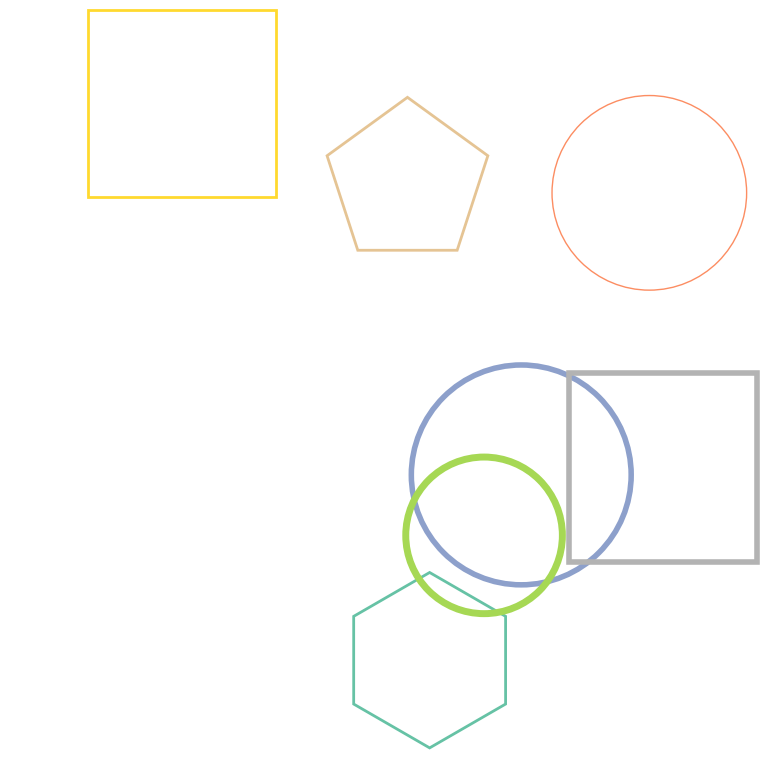[{"shape": "hexagon", "thickness": 1, "radius": 0.57, "center": [0.558, 0.143]}, {"shape": "circle", "thickness": 0.5, "radius": 0.63, "center": [0.843, 0.75]}, {"shape": "circle", "thickness": 2, "radius": 0.71, "center": [0.677, 0.383]}, {"shape": "circle", "thickness": 2.5, "radius": 0.51, "center": [0.629, 0.305]}, {"shape": "square", "thickness": 1, "radius": 0.61, "center": [0.236, 0.866]}, {"shape": "pentagon", "thickness": 1, "radius": 0.55, "center": [0.529, 0.764]}, {"shape": "square", "thickness": 2, "radius": 0.61, "center": [0.861, 0.393]}]